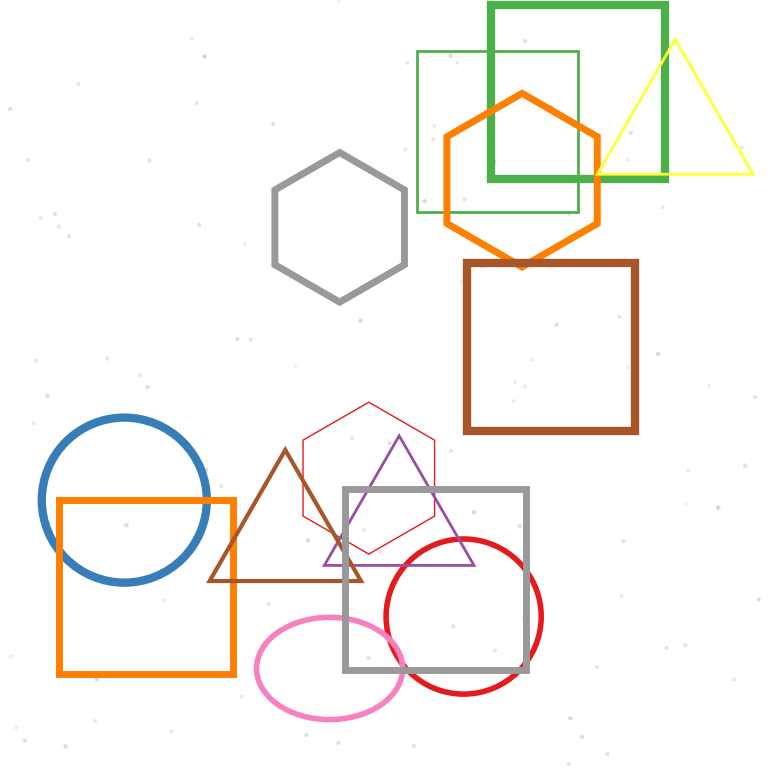[{"shape": "circle", "thickness": 2, "radius": 0.5, "center": [0.602, 0.199]}, {"shape": "hexagon", "thickness": 0.5, "radius": 0.49, "center": [0.479, 0.379]}, {"shape": "circle", "thickness": 3, "radius": 0.54, "center": [0.161, 0.351]}, {"shape": "square", "thickness": 3, "radius": 0.56, "center": [0.751, 0.881]}, {"shape": "square", "thickness": 1, "radius": 0.52, "center": [0.646, 0.83]}, {"shape": "triangle", "thickness": 1, "radius": 0.56, "center": [0.518, 0.322]}, {"shape": "hexagon", "thickness": 2.5, "radius": 0.56, "center": [0.678, 0.766]}, {"shape": "square", "thickness": 2.5, "radius": 0.57, "center": [0.19, 0.237]}, {"shape": "triangle", "thickness": 1, "radius": 0.58, "center": [0.877, 0.832]}, {"shape": "triangle", "thickness": 1.5, "radius": 0.57, "center": [0.371, 0.302]}, {"shape": "square", "thickness": 3, "radius": 0.55, "center": [0.716, 0.549]}, {"shape": "oval", "thickness": 2, "radius": 0.47, "center": [0.428, 0.132]}, {"shape": "square", "thickness": 2.5, "radius": 0.59, "center": [0.566, 0.248]}, {"shape": "hexagon", "thickness": 2.5, "radius": 0.49, "center": [0.441, 0.705]}]